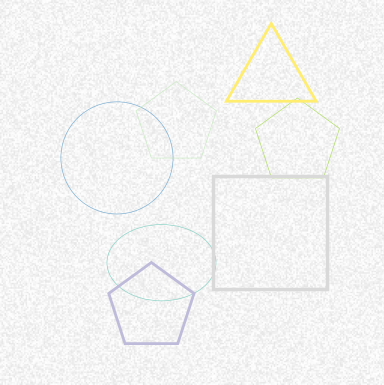[{"shape": "oval", "thickness": 0.5, "radius": 0.71, "center": [0.419, 0.318]}, {"shape": "pentagon", "thickness": 2, "radius": 0.58, "center": [0.393, 0.202]}, {"shape": "circle", "thickness": 0.5, "radius": 0.73, "center": [0.304, 0.59]}, {"shape": "pentagon", "thickness": 0.5, "radius": 0.57, "center": [0.773, 0.631]}, {"shape": "square", "thickness": 2.5, "radius": 0.74, "center": [0.701, 0.395]}, {"shape": "pentagon", "thickness": 0.5, "radius": 0.55, "center": [0.458, 0.678]}, {"shape": "triangle", "thickness": 2, "radius": 0.67, "center": [0.705, 0.804]}]